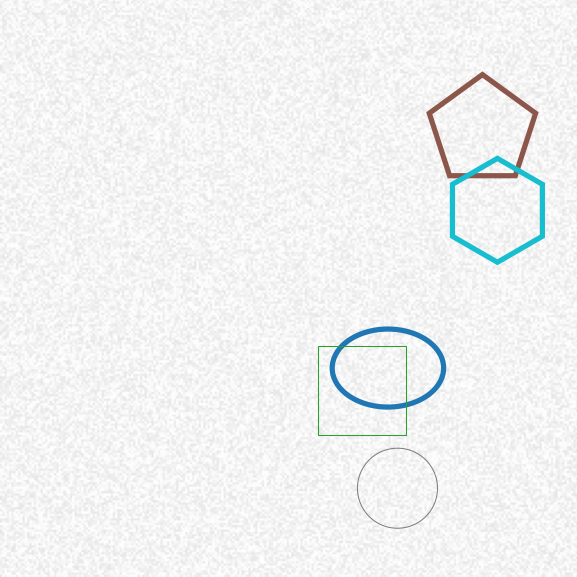[{"shape": "oval", "thickness": 2.5, "radius": 0.48, "center": [0.672, 0.362]}, {"shape": "square", "thickness": 0.5, "radius": 0.38, "center": [0.627, 0.323]}, {"shape": "pentagon", "thickness": 2.5, "radius": 0.48, "center": [0.835, 0.773]}, {"shape": "circle", "thickness": 0.5, "radius": 0.35, "center": [0.688, 0.154]}, {"shape": "hexagon", "thickness": 2.5, "radius": 0.45, "center": [0.861, 0.635]}]